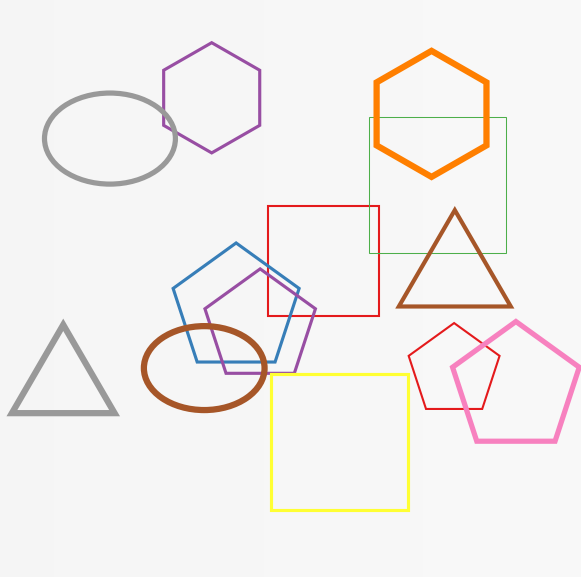[{"shape": "square", "thickness": 1, "radius": 0.48, "center": [0.557, 0.548]}, {"shape": "pentagon", "thickness": 1, "radius": 0.41, "center": [0.781, 0.357]}, {"shape": "pentagon", "thickness": 1.5, "radius": 0.57, "center": [0.406, 0.464]}, {"shape": "square", "thickness": 0.5, "radius": 0.59, "center": [0.752, 0.679]}, {"shape": "hexagon", "thickness": 1.5, "radius": 0.48, "center": [0.364, 0.83]}, {"shape": "pentagon", "thickness": 1.5, "radius": 0.5, "center": [0.448, 0.434]}, {"shape": "hexagon", "thickness": 3, "radius": 0.55, "center": [0.742, 0.802]}, {"shape": "square", "thickness": 1.5, "radius": 0.59, "center": [0.585, 0.234]}, {"shape": "oval", "thickness": 3, "radius": 0.52, "center": [0.351, 0.362]}, {"shape": "triangle", "thickness": 2, "radius": 0.56, "center": [0.782, 0.524]}, {"shape": "pentagon", "thickness": 2.5, "radius": 0.57, "center": [0.888, 0.328]}, {"shape": "triangle", "thickness": 3, "radius": 0.51, "center": [0.109, 0.335]}, {"shape": "oval", "thickness": 2.5, "radius": 0.56, "center": [0.189, 0.759]}]